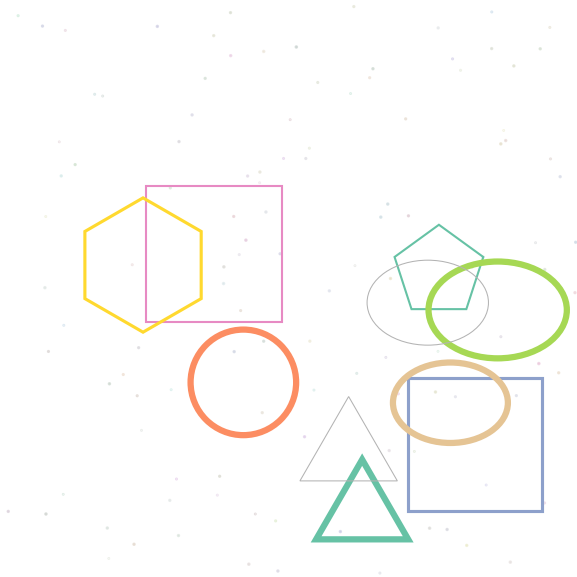[{"shape": "pentagon", "thickness": 1, "radius": 0.4, "center": [0.76, 0.529]}, {"shape": "triangle", "thickness": 3, "radius": 0.46, "center": [0.627, 0.111]}, {"shape": "circle", "thickness": 3, "radius": 0.46, "center": [0.421, 0.337]}, {"shape": "square", "thickness": 1.5, "radius": 0.58, "center": [0.823, 0.23]}, {"shape": "square", "thickness": 1, "radius": 0.59, "center": [0.37, 0.559]}, {"shape": "oval", "thickness": 3, "radius": 0.6, "center": [0.862, 0.462]}, {"shape": "hexagon", "thickness": 1.5, "radius": 0.58, "center": [0.248, 0.54]}, {"shape": "oval", "thickness": 3, "radius": 0.5, "center": [0.78, 0.302]}, {"shape": "triangle", "thickness": 0.5, "radius": 0.49, "center": [0.604, 0.215]}, {"shape": "oval", "thickness": 0.5, "radius": 0.53, "center": [0.741, 0.475]}]